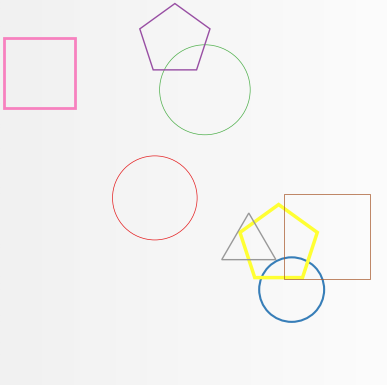[{"shape": "circle", "thickness": 0.5, "radius": 0.55, "center": [0.4, 0.486]}, {"shape": "circle", "thickness": 1.5, "radius": 0.42, "center": [0.753, 0.248]}, {"shape": "circle", "thickness": 0.5, "radius": 0.58, "center": [0.529, 0.767]}, {"shape": "pentagon", "thickness": 1, "radius": 0.48, "center": [0.451, 0.896]}, {"shape": "pentagon", "thickness": 2.5, "radius": 0.52, "center": [0.719, 0.364]}, {"shape": "square", "thickness": 0.5, "radius": 0.55, "center": [0.845, 0.385]}, {"shape": "square", "thickness": 2, "radius": 0.46, "center": [0.102, 0.81]}, {"shape": "triangle", "thickness": 1, "radius": 0.4, "center": [0.642, 0.366]}]